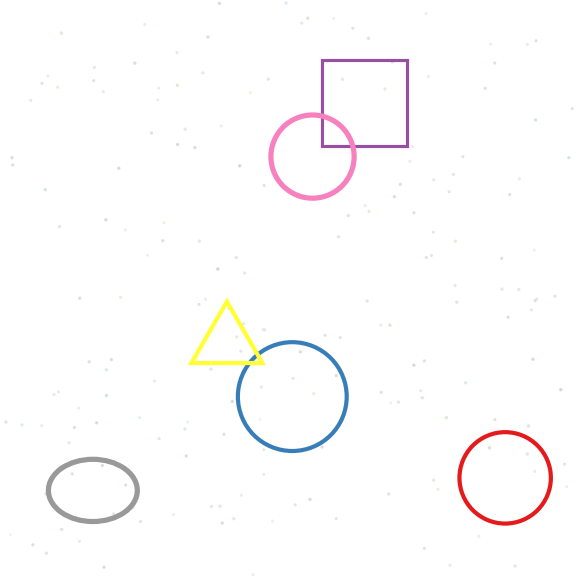[{"shape": "circle", "thickness": 2, "radius": 0.4, "center": [0.875, 0.172]}, {"shape": "circle", "thickness": 2, "radius": 0.47, "center": [0.506, 0.312]}, {"shape": "square", "thickness": 1.5, "radius": 0.37, "center": [0.631, 0.821]}, {"shape": "triangle", "thickness": 2, "radius": 0.35, "center": [0.393, 0.406]}, {"shape": "circle", "thickness": 2.5, "radius": 0.36, "center": [0.541, 0.728]}, {"shape": "oval", "thickness": 2.5, "radius": 0.38, "center": [0.161, 0.15]}]